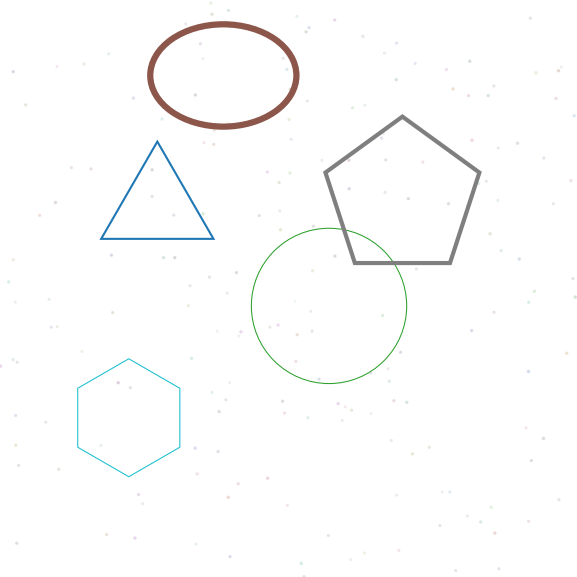[{"shape": "triangle", "thickness": 1, "radius": 0.56, "center": [0.272, 0.642]}, {"shape": "circle", "thickness": 0.5, "radius": 0.67, "center": [0.57, 0.469]}, {"shape": "oval", "thickness": 3, "radius": 0.63, "center": [0.387, 0.868]}, {"shape": "pentagon", "thickness": 2, "radius": 0.7, "center": [0.697, 0.657]}, {"shape": "hexagon", "thickness": 0.5, "radius": 0.51, "center": [0.223, 0.276]}]